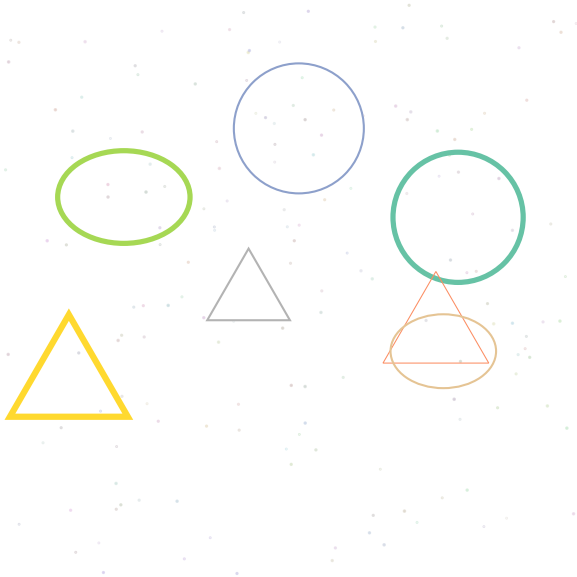[{"shape": "circle", "thickness": 2.5, "radius": 0.56, "center": [0.793, 0.623]}, {"shape": "triangle", "thickness": 0.5, "radius": 0.53, "center": [0.755, 0.423]}, {"shape": "circle", "thickness": 1, "radius": 0.56, "center": [0.517, 0.777]}, {"shape": "oval", "thickness": 2.5, "radius": 0.57, "center": [0.214, 0.658]}, {"shape": "triangle", "thickness": 3, "radius": 0.59, "center": [0.119, 0.336]}, {"shape": "oval", "thickness": 1, "radius": 0.46, "center": [0.768, 0.391]}, {"shape": "triangle", "thickness": 1, "radius": 0.41, "center": [0.43, 0.486]}]